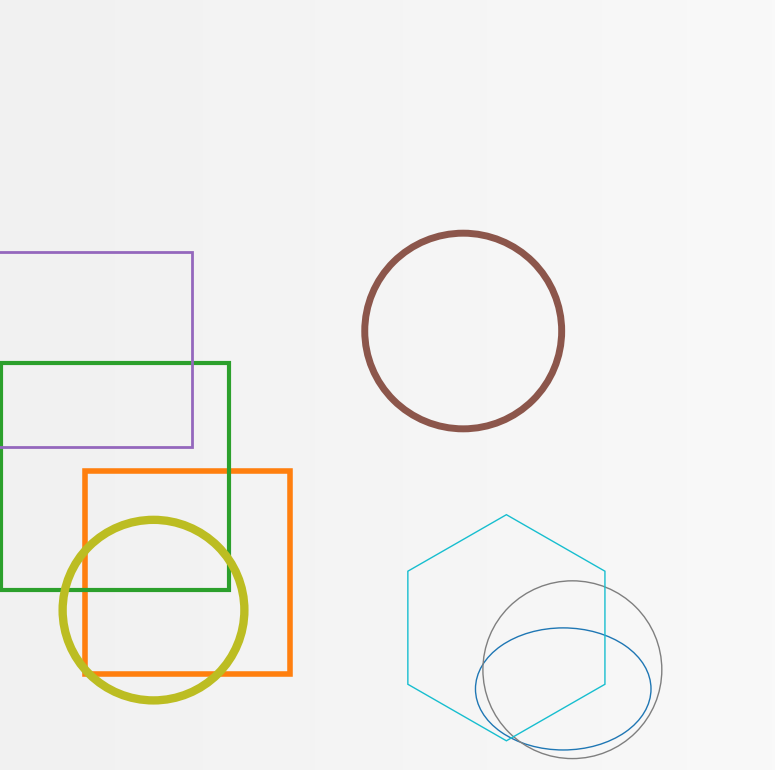[{"shape": "oval", "thickness": 0.5, "radius": 0.57, "center": [0.727, 0.105]}, {"shape": "square", "thickness": 2, "radius": 0.66, "center": [0.242, 0.256]}, {"shape": "square", "thickness": 1.5, "radius": 0.74, "center": [0.149, 0.381]}, {"shape": "square", "thickness": 1, "radius": 0.63, "center": [0.122, 0.546]}, {"shape": "circle", "thickness": 2.5, "radius": 0.64, "center": [0.598, 0.57]}, {"shape": "circle", "thickness": 0.5, "radius": 0.58, "center": [0.739, 0.13]}, {"shape": "circle", "thickness": 3, "radius": 0.59, "center": [0.198, 0.208]}, {"shape": "hexagon", "thickness": 0.5, "radius": 0.73, "center": [0.653, 0.185]}]